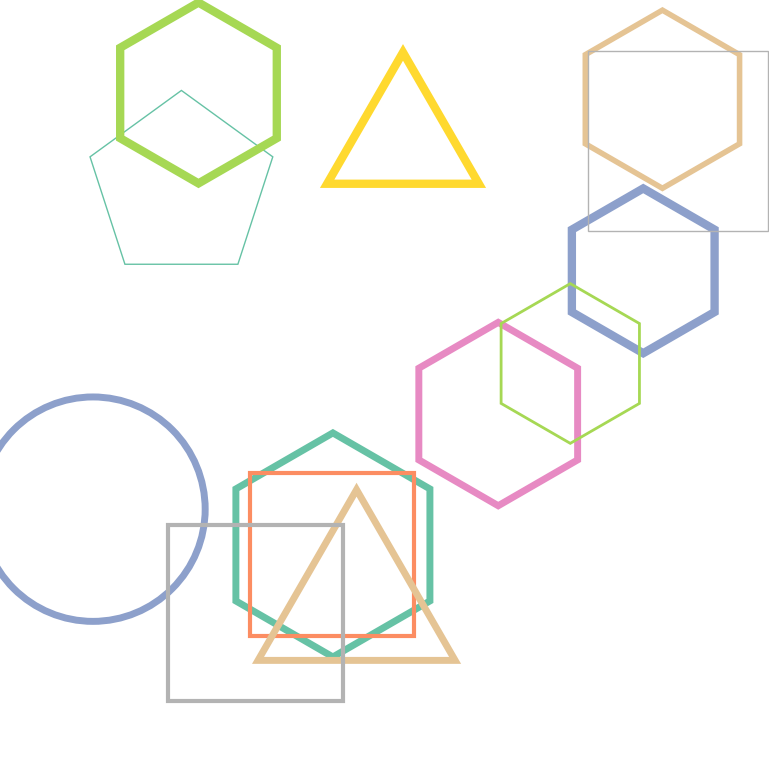[{"shape": "hexagon", "thickness": 2.5, "radius": 0.73, "center": [0.432, 0.292]}, {"shape": "pentagon", "thickness": 0.5, "radius": 0.62, "center": [0.236, 0.758]}, {"shape": "square", "thickness": 1.5, "radius": 0.53, "center": [0.431, 0.28]}, {"shape": "hexagon", "thickness": 3, "radius": 0.54, "center": [0.835, 0.648]}, {"shape": "circle", "thickness": 2.5, "radius": 0.73, "center": [0.121, 0.339]}, {"shape": "hexagon", "thickness": 2.5, "radius": 0.6, "center": [0.647, 0.462]}, {"shape": "hexagon", "thickness": 1, "radius": 0.52, "center": [0.741, 0.528]}, {"shape": "hexagon", "thickness": 3, "radius": 0.59, "center": [0.258, 0.879]}, {"shape": "triangle", "thickness": 3, "radius": 0.57, "center": [0.523, 0.818]}, {"shape": "triangle", "thickness": 2.5, "radius": 0.74, "center": [0.463, 0.216]}, {"shape": "hexagon", "thickness": 2, "radius": 0.58, "center": [0.86, 0.871]}, {"shape": "square", "thickness": 0.5, "radius": 0.59, "center": [0.881, 0.817]}, {"shape": "square", "thickness": 1.5, "radius": 0.57, "center": [0.332, 0.203]}]